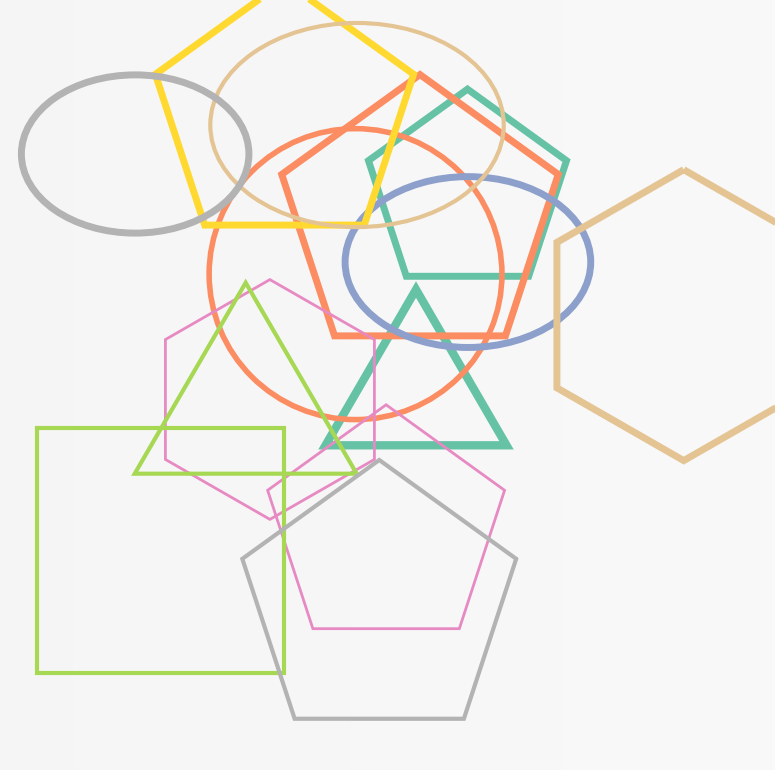[{"shape": "triangle", "thickness": 3, "radius": 0.67, "center": [0.537, 0.489]}, {"shape": "pentagon", "thickness": 2.5, "radius": 0.67, "center": [0.603, 0.75]}, {"shape": "pentagon", "thickness": 2.5, "radius": 0.94, "center": [0.542, 0.716]}, {"shape": "circle", "thickness": 2, "radius": 0.94, "center": [0.459, 0.644]}, {"shape": "oval", "thickness": 2.5, "radius": 0.79, "center": [0.604, 0.66]}, {"shape": "pentagon", "thickness": 1, "radius": 0.8, "center": [0.498, 0.314]}, {"shape": "hexagon", "thickness": 1, "radius": 0.78, "center": [0.348, 0.481]}, {"shape": "square", "thickness": 1.5, "radius": 0.8, "center": [0.207, 0.285]}, {"shape": "triangle", "thickness": 1.5, "radius": 0.83, "center": [0.317, 0.467]}, {"shape": "pentagon", "thickness": 2.5, "radius": 0.88, "center": [0.367, 0.849]}, {"shape": "hexagon", "thickness": 2.5, "radius": 0.94, "center": [0.882, 0.591]}, {"shape": "oval", "thickness": 1.5, "radius": 0.95, "center": [0.461, 0.838]}, {"shape": "oval", "thickness": 2.5, "radius": 0.73, "center": [0.174, 0.8]}, {"shape": "pentagon", "thickness": 1.5, "radius": 0.93, "center": [0.489, 0.217]}]